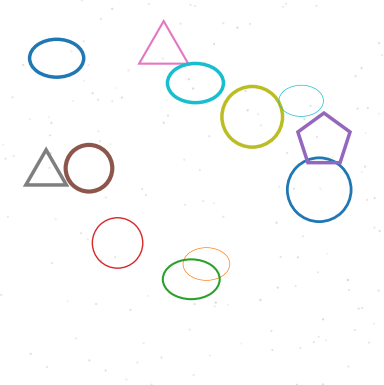[{"shape": "oval", "thickness": 2.5, "radius": 0.35, "center": [0.147, 0.849]}, {"shape": "circle", "thickness": 2, "radius": 0.41, "center": [0.829, 0.507]}, {"shape": "oval", "thickness": 0.5, "radius": 0.3, "center": [0.536, 0.314]}, {"shape": "oval", "thickness": 1.5, "radius": 0.37, "center": [0.497, 0.275]}, {"shape": "circle", "thickness": 1, "radius": 0.33, "center": [0.305, 0.369]}, {"shape": "pentagon", "thickness": 2.5, "radius": 0.36, "center": [0.841, 0.635]}, {"shape": "circle", "thickness": 3, "radius": 0.3, "center": [0.231, 0.563]}, {"shape": "triangle", "thickness": 1.5, "radius": 0.37, "center": [0.425, 0.872]}, {"shape": "triangle", "thickness": 2.5, "radius": 0.3, "center": [0.12, 0.55]}, {"shape": "circle", "thickness": 2.5, "radius": 0.39, "center": [0.655, 0.697]}, {"shape": "oval", "thickness": 0.5, "radius": 0.29, "center": [0.782, 0.738]}, {"shape": "oval", "thickness": 2.5, "radius": 0.36, "center": [0.508, 0.784]}]